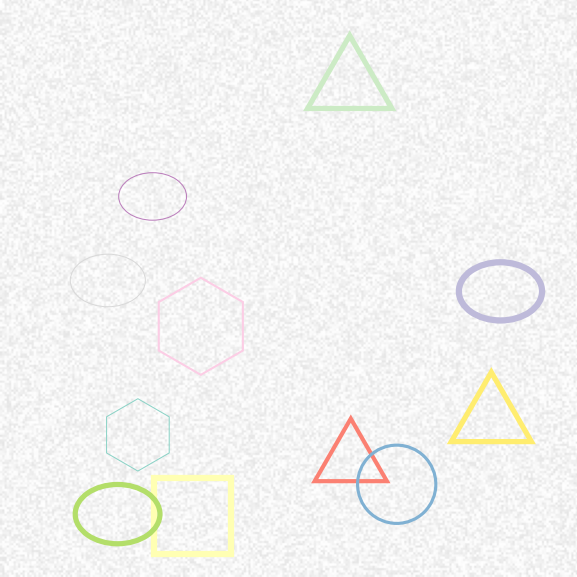[{"shape": "hexagon", "thickness": 0.5, "radius": 0.31, "center": [0.239, 0.246]}, {"shape": "square", "thickness": 3, "radius": 0.33, "center": [0.333, 0.105]}, {"shape": "oval", "thickness": 3, "radius": 0.36, "center": [0.867, 0.495]}, {"shape": "triangle", "thickness": 2, "radius": 0.36, "center": [0.607, 0.202]}, {"shape": "circle", "thickness": 1.5, "radius": 0.34, "center": [0.687, 0.161]}, {"shape": "oval", "thickness": 2.5, "radius": 0.37, "center": [0.204, 0.109]}, {"shape": "hexagon", "thickness": 1, "radius": 0.42, "center": [0.348, 0.434]}, {"shape": "oval", "thickness": 0.5, "radius": 0.33, "center": [0.187, 0.513]}, {"shape": "oval", "thickness": 0.5, "radius": 0.29, "center": [0.264, 0.659]}, {"shape": "triangle", "thickness": 2.5, "radius": 0.42, "center": [0.606, 0.853]}, {"shape": "triangle", "thickness": 2.5, "radius": 0.4, "center": [0.851, 0.274]}]